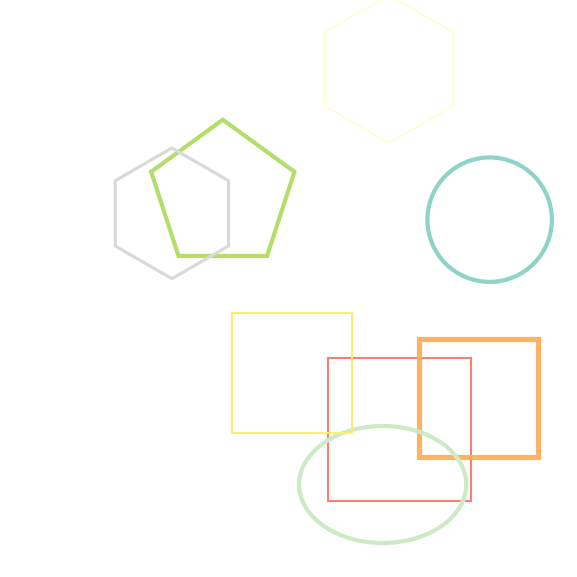[{"shape": "circle", "thickness": 2, "radius": 0.54, "center": [0.848, 0.619]}, {"shape": "hexagon", "thickness": 0.5, "radius": 0.64, "center": [0.673, 0.879]}, {"shape": "square", "thickness": 1, "radius": 0.62, "center": [0.692, 0.256]}, {"shape": "square", "thickness": 2.5, "radius": 0.51, "center": [0.829, 0.31]}, {"shape": "pentagon", "thickness": 2, "radius": 0.65, "center": [0.386, 0.661]}, {"shape": "hexagon", "thickness": 1.5, "radius": 0.57, "center": [0.298, 0.63]}, {"shape": "oval", "thickness": 2, "radius": 0.72, "center": [0.663, 0.16]}, {"shape": "square", "thickness": 1, "radius": 0.52, "center": [0.505, 0.353]}]